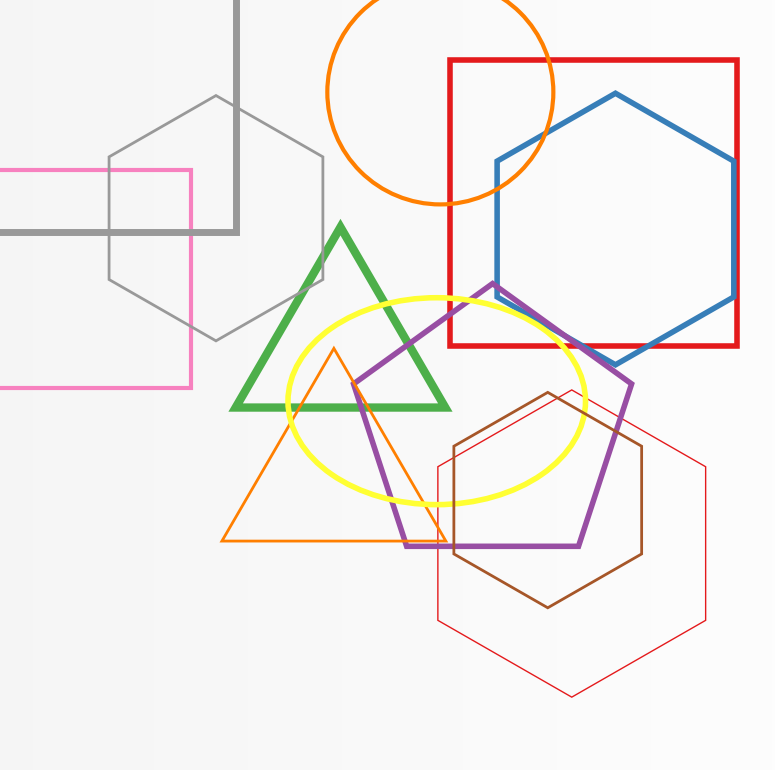[{"shape": "square", "thickness": 2, "radius": 0.93, "center": [0.766, 0.736]}, {"shape": "hexagon", "thickness": 0.5, "radius": 1.0, "center": [0.738, 0.294]}, {"shape": "hexagon", "thickness": 2, "radius": 0.88, "center": [0.794, 0.703]}, {"shape": "triangle", "thickness": 3, "radius": 0.78, "center": [0.439, 0.549]}, {"shape": "pentagon", "thickness": 2, "radius": 0.94, "center": [0.636, 0.443]}, {"shape": "triangle", "thickness": 1, "radius": 0.83, "center": [0.431, 0.381]}, {"shape": "circle", "thickness": 1.5, "radius": 0.73, "center": [0.568, 0.88]}, {"shape": "oval", "thickness": 2, "radius": 0.96, "center": [0.564, 0.479]}, {"shape": "hexagon", "thickness": 1, "radius": 0.7, "center": [0.707, 0.351]}, {"shape": "square", "thickness": 1.5, "radius": 0.71, "center": [0.104, 0.638]}, {"shape": "hexagon", "thickness": 1, "radius": 0.8, "center": [0.279, 0.717]}, {"shape": "square", "thickness": 2.5, "radius": 0.82, "center": [0.14, 0.863]}]